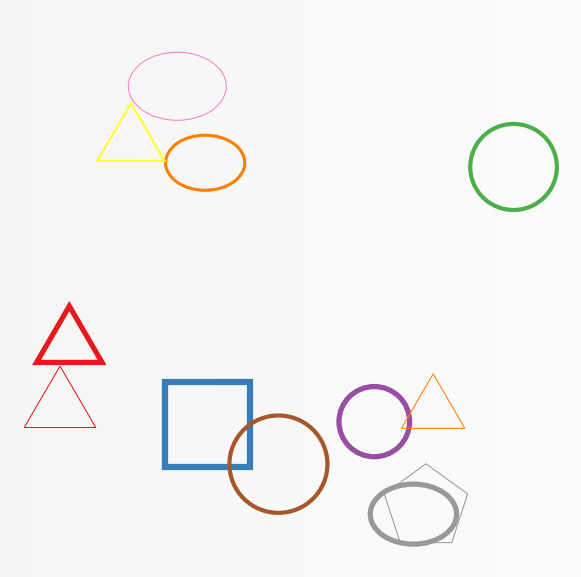[{"shape": "triangle", "thickness": 2.5, "radius": 0.33, "center": [0.119, 0.404]}, {"shape": "triangle", "thickness": 0.5, "radius": 0.35, "center": [0.103, 0.294]}, {"shape": "square", "thickness": 3, "radius": 0.37, "center": [0.358, 0.264]}, {"shape": "circle", "thickness": 2, "radius": 0.37, "center": [0.884, 0.71]}, {"shape": "circle", "thickness": 2.5, "radius": 0.3, "center": [0.644, 0.269]}, {"shape": "triangle", "thickness": 0.5, "radius": 0.31, "center": [0.745, 0.289]}, {"shape": "oval", "thickness": 1.5, "radius": 0.34, "center": [0.353, 0.717]}, {"shape": "triangle", "thickness": 1, "radius": 0.33, "center": [0.225, 0.754]}, {"shape": "circle", "thickness": 2, "radius": 0.42, "center": [0.479, 0.195]}, {"shape": "oval", "thickness": 0.5, "radius": 0.42, "center": [0.305, 0.85]}, {"shape": "pentagon", "thickness": 0.5, "radius": 0.38, "center": [0.733, 0.121]}, {"shape": "oval", "thickness": 2.5, "radius": 0.37, "center": [0.711, 0.109]}]